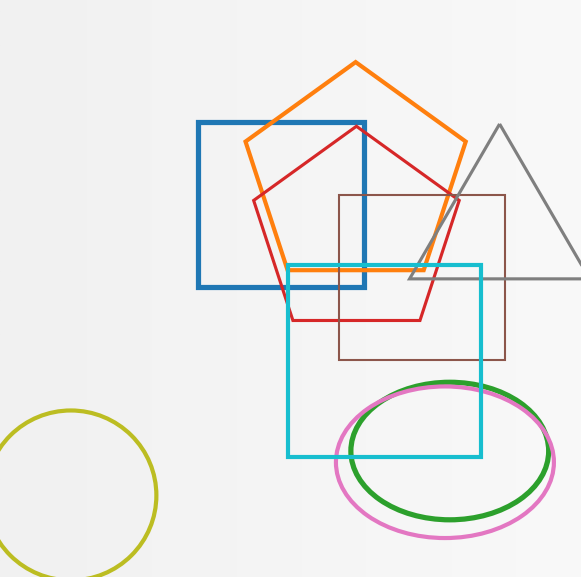[{"shape": "square", "thickness": 2.5, "radius": 0.71, "center": [0.484, 0.645]}, {"shape": "pentagon", "thickness": 2, "radius": 1.0, "center": [0.612, 0.692]}, {"shape": "oval", "thickness": 2.5, "radius": 0.85, "center": [0.774, 0.218]}, {"shape": "pentagon", "thickness": 1.5, "radius": 0.93, "center": [0.613, 0.595]}, {"shape": "square", "thickness": 1, "radius": 0.71, "center": [0.726, 0.518]}, {"shape": "oval", "thickness": 2, "radius": 0.94, "center": [0.765, 0.199]}, {"shape": "triangle", "thickness": 1.5, "radius": 0.89, "center": [0.86, 0.606]}, {"shape": "circle", "thickness": 2, "radius": 0.74, "center": [0.122, 0.141]}, {"shape": "square", "thickness": 2, "radius": 0.83, "center": [0.661, 0.373]}]